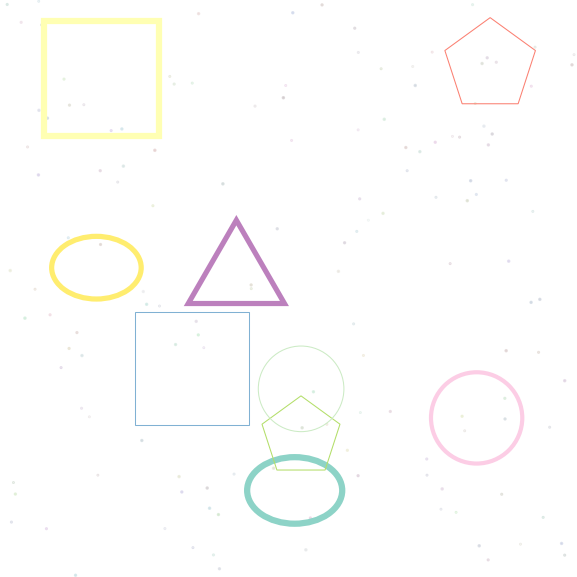[{"shape": "oval", "thickness": 3, "radius": 0.41, "center": [0.51, 0.15]}, {"shape": "square", "thickness": 3, "radius": 0.5, "center": [0.176, 0.864]}, {"shape": "pentagon", "thickness": 0.5, "radius": 0.41, "center": [0.849, 0.886]}, {"shape": "square", "thickness": 0.5, "radius": 0.49, "center": [0.332, 0.361]}, {"shape": "pentagon", "thickness": 0.5, "radius": 0.35, "center": [0.521, 0.243]}, {"shape": "circle", "thickness": 2, "radius": 0.4, "center": [0.825, 0.275]}, {"shape": "triangle", "thickness": 2.5, "radius": 0.48, "center": [0.409, 0.522]}, {"shape": "circle", "thickness": 0.5, "radius": 0.37, "center": [0.521, 0.326]}, {"shape": "oval", "thickness": 2.5, "radius": 0.39, "center": [0.167, 0.536]}]